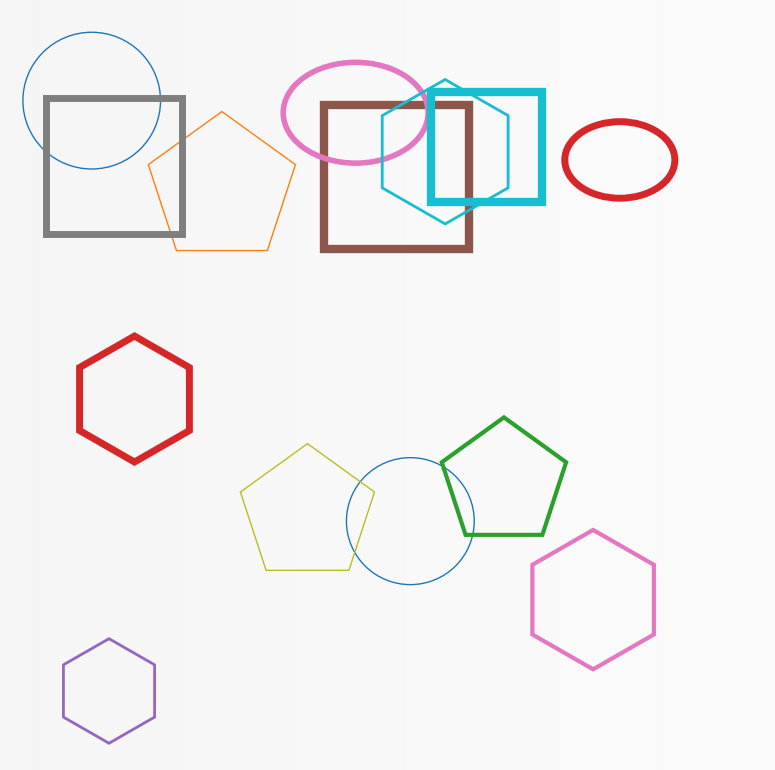[{"shape": "circle", "thickness": 0.5, "radius": 0.41, "center": [0.529, 0.323]}, {"shape": "circle", "thickness": 0.5, "radius": 0.44, "center": [0.118, 0.869]}, {"shape": "pentagon", "thickness": 0.5, "radius": 0.5, "center": [0.286, 0.755]}, {"shape": "pentagon", "thickness": 1.5, "radius": 0.42, "center": [0.65, 0.374]}, {"shape": "hexagon", "thickness": 2.5, "radius": 0.41, "center": [0.174, 0.482]}, {"shape": "oval", "thickness": 2.5, "radius": 0.36, "center": [0.8, 0.792]}, {"shape": "hexagon", "thickness": 1, "radius": 0.34, "center": [0.141, 0.103]}, {"shape": "square", "thickness": 3, "radius": 0.47, "center": [0.511, 0.77]}, {"shape": "hexagon", "thickness": 1.5, "radius": 0.45, "center": [0.765, 0.221]}, {"shape": "oval", "thickness": 2, "radius": 0.47, "center": [0.459, 0.854]}, {"shape": "square", "thickness": 2.5, "radius": 0.44, "center": [0.147, 0.784]}, {"shape": "pentagon", "thickness": 0.5, "radius": 0.45, "center": [0.397, 0.333]}, {"shape": "hexagon", "thickness": 1, "radius": 0.47, "center": [0.574, 0.803]}, {"shape": "square", "thickness": 3, "radius": 0.36, "center": [0.627, 0.809]}]